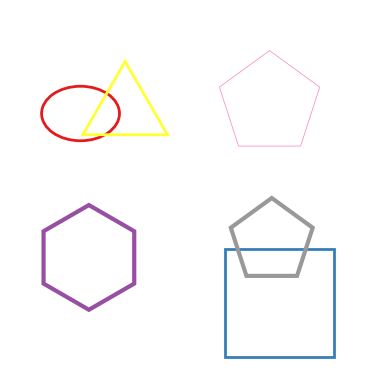[{"shape": "oval", "thickness": 2, "radius": 0.51, "center": [0.209, 0.705]}, {"shape": "square", "thickness": 2, "radius": 0.7, "center": [0.726, 0.213]}, {"shape": "hexagon", "thickness": 3, "radius": 0.68, "center": [0.231, 0.331]}, {"shape": "triangle", "thickness": 2, "radius": 0.63, "center": [0.325, 0.714]}, {"shape": "pentagon", "thickness": 0.5, "radius": 0.69, "center": [0.7, 0.731]}, {"shape": "pentagon", "thickness": 3, "radius": 0.56, "center": [0.706, 0.374]}]